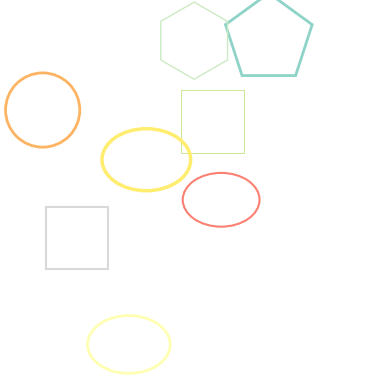[{"shape": "pentagon", "thickness": 2, "radius": 0.59, "center": [0.698, 0.899]}, {"shape": "oval", "thickness": 2, "radius": 0.54, "center": [0.335, 0.105]}, {"shape": "oval", "thickness": 1.5, "radius": 0.5, "center": [0.574, 0.481]}, {"shape": "circle", "thickness": 2, "radius": 0.48, "center": [0.111, 0.714]}, {"shape": "square", "thickness": 0.5, "radius": 0.41, "center": [0.553, 0.684]}, {"shape": "square", "thickness": 1.5, "radius": 0.41, "center": [0.2, 0.382]}, {"shape": "hexagon", "thickness": 1, "radius": 0.5, "center": [0.504, 0.894]}, {"shape": "oval", "thickness": 2.5, "radius": 0.58, "center": [0.38, 0.585]}]